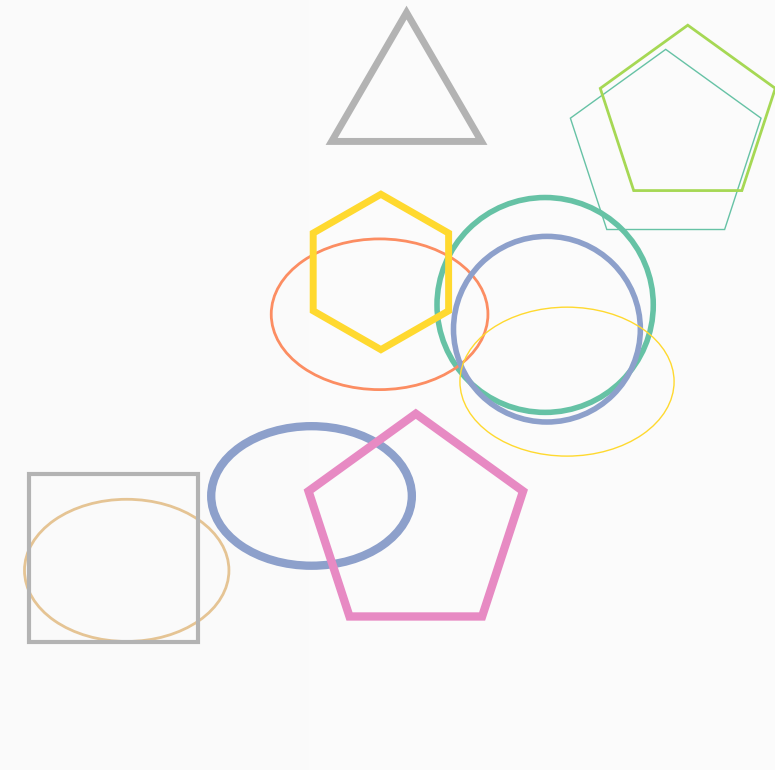[{"shape": "pentagon", "thickness": 0.5, "radius": 0.65, "center": [0.859, 0.807]}, {"shape": "circle", "thickness": 2, "radius": 0.7, "center": [0.703, 0.604]}, {"shape": "oval", "thickness": 1, "radius": 0.7, "center": [0.49, 0.592]}, {"shape": "circle", "thickness": 2, "radius": 0.6, "center": [0.706, 0.572]}, {"shape": "oval", "thickness": 3, "radius": 0.65, "center": [0.402, 0.356]}, {"shape": "pentagon", "thickness": 3, "radius": 0.73, "center": [0.537, 0.317]}, {"shape": "pentagon", "thickness": 1, "radius": 0.59, "center": [0.887, 0.849]}, {"shape": "hexagon", "thickness": 2.5, "radius": 0.5, "center": [0.491, 0.647]}, {"shape": "oval", "thickness": 0.5, "radius": 0.69, "center": [0.732, 0.504]}, {"shape": "oval", "thickness": 1, "radius": 0.66, "center": [0.164, 0.259]}, {"shape": "triangle", "thickness": 2.5, "radius": 0.56, "center": [0.525, 0.872]}, {"shape": "square", "thickness": 1.5, "radius": 0.54, "center": [0.146, 0.275]}]